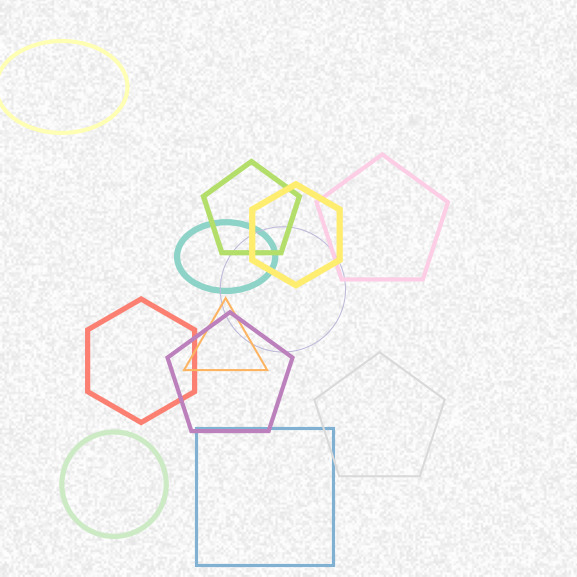[{"shape": "oval", "thickness": 3, "radius": 0.42, "center": [0.392, 0.555]}, {"shape": "oval", "thickness": 2, "radius": 0.57, "center": [0.107, 0.849]}, {"shape": "circle", "thickness": 0.5, "radius": 0.54, "center": [0.49, 0.498]}, {"shape": "hexagon", "thickness": 2.5, "radius": 0.53, "center": [0.244, 0.374]}, {"shape": "square", "thickness": 1.5, "radius": 0.59, "center": [0.458, 0.139]}, {"shape": "triangle", "thickness": 1, "radius": 0.42, "center": [0.391, 0.4]}, {"shape": "pentagon", "thickness": 2.5, "radius": 0.44, "center": [0.435, 0.632]}, {"shape": "pentagon", "thickness": 2, "radius": 0.6, "center": [0.662, 0.612]}, {"shape": "pentagon", "thickness": 1, "radius": 0.59, "center": [0.657, 0.271]}, {"shape": "pentagon", "thickness": 2, "radius": 0.57, "center": [0.398, 0.345]}, {"shape": "circle", "thickness": 2.5, "radius": 0.45, "center": [0.197, 0.161]}, {"shape": "hexagon", "thickness": 3, "radius": 0.44, "center": [0.512, 0.593]}]